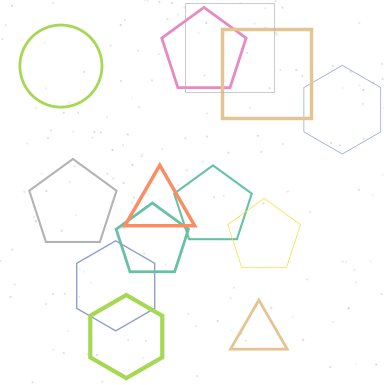[{"shape": "pentagon", "thickness": 1.5, "radius": 0.53, "center": [0.553, 0.464]}, {"shape": "pentagon", "thickness": 2, "radius": 0.49, "center": [0.396, 0.374]}, {"shape": "triangle", "thickness": 2.5, "radius": 0.52, "center": [0.415, 0.466]}, {"shape": "hexagon", "thickness": 1, "radius": 0.58, "center": [0.301, 0.258]}, {"shape": "hexagon", "thickness": 0.5, "radius": 0.58, "center": [0.889, 0.715]}, {"shape": "pentagon", "thickness": 2, "radius": 0.58, "center": [0.53, 0.866]}, {"shape": "circle", "thickness": 2, "radius": 0.53, "center": [0.158, 0.828]}, {"shape": "hexagon", "thickness": 3, "radius": 0.54, "center": [0.328, 0.126]}, {"shape": "pentagon", "thickness": 0.5, "radius": 0.5, "center": [0.686, 0.386]}, {"shape": "triangle", "thickness": 2, "radius": 0.43, "center": [0.672, 0.136]}, {"shape": "square", "thickness": 2.5, "radius": 0.58, "center": [0.691, 0.808]}, {"shape": "pentagon", "thickness": 1.5, "radius": 0.6, "center": [0.189, 0.468]}, {"shape": "square", "thickness": 0.5, "radius": 0.58, "center": [0.597, 0.876]}]